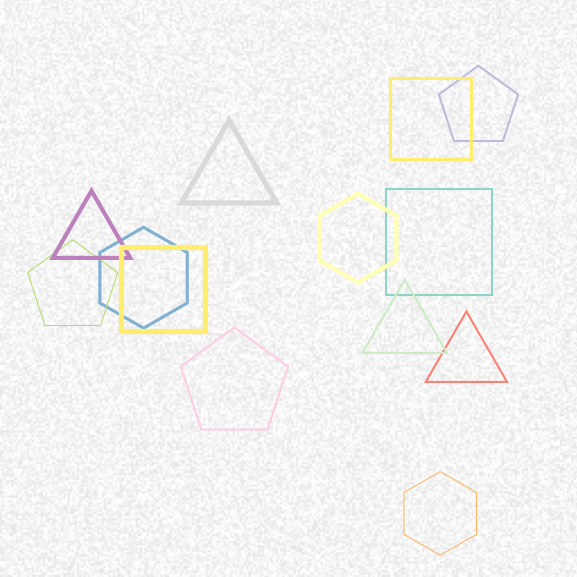[{"shape": "square", "thickness": 1, "radius": 0.46, "center": [0.761, 0.58]}, {"shape": "hexagon", "thickness": 2, "radius": 0.39, "center": [0.62, 0.587]}, {"shape": "pentagon", "thickness": 1, "radius": 0.36, "center": [0.828, 0.813]}, {"shape": "triangle", "thickness": 1, "radius": 0.41, "center": [0.808, 0.378]}, {"shape": "hexagon", "thickness": 1.5, "radius": 0.44, "center": [0.249, 0.518]}, {"shape": "hexagon", "thickness": 0.5, "radius": 0.36, "center": [0.762, 0.11]}, {"shape": "pentagon", "thickness": 0.5, "radius": 0.41, "center": [0.126, 0.502]}, {"shape": "pentagon", "thickness": 1, "radius": 0.49, "center": [0.406, 0.334]}, {"shape": "triangle", "thickness": 2.5, "radius": 0.48, "center": [0.397, 0.695]}, {"shape": "triangle", "thickness": 2, "radius": 0.39, "center": [0.158, 0.591]}, {"shape": "triangle", "thickness": 1, "radius": 0.42, "center": [0.701, 0.43]}, {"shape": "square", "thickness": 1.5, "radius": 0.35, "center": [0.746, 0.794]}, {"shape": "square", "thickness": 2.5, "radius": 0.36, "center": [0.283, 0.498]}]